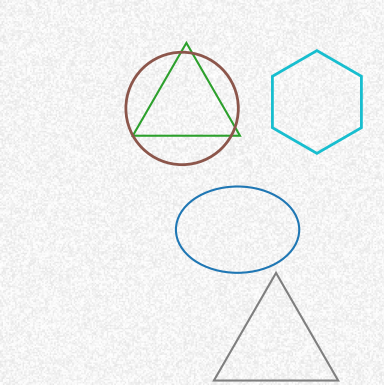[{"shape": "oval", "thickness": 1.5, "radius": 0.8, "center": [0.617, 0.403]}, {"shape": "triangle", "thickness": 1.5, "radius": 0.8, "center": [0.484, 0.728]}, {"shape": "circle", "thickness": 2, "radius": 0.73, "center": [0.473, 0.718]}, {"shape": "triangle", "thickness": 1.5, "radius": 0.93, "center": [0.717, 0.105]}, {"shape": "hexagon", "thickness": 2, "radius": 0.67, "center": [0.823, 0.735]}]